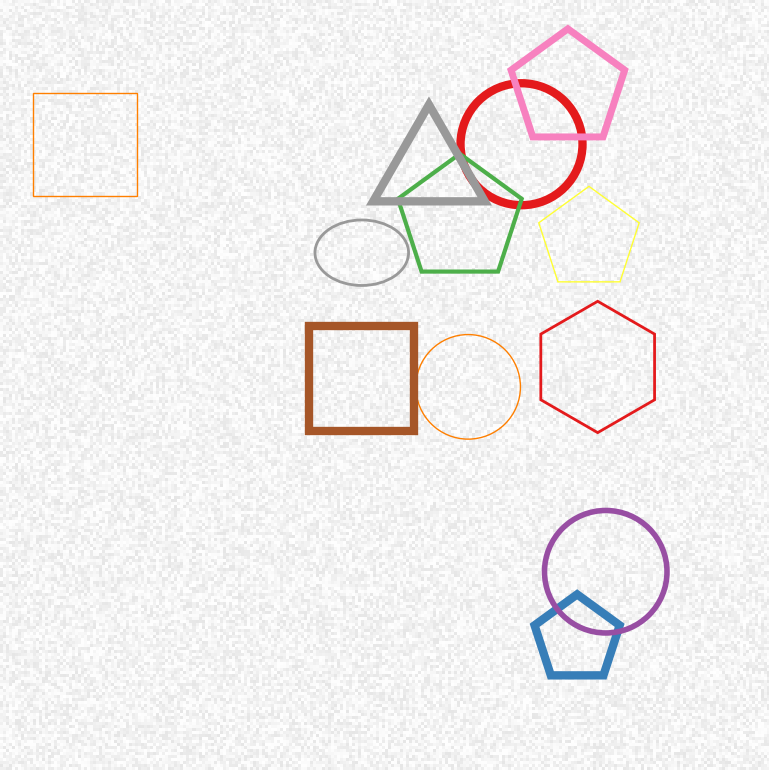[{"shape": "circle", "thickness": 3, "radius": 0.4, "center": [0.677, 0.813]}, {"shape": "hexagon", "thickness": 1, "radius": 0.43, "center": [0.776, 0.523]}, {"shape": "pentagon", "thickness": 3, "radius": 0.29, "center": [0.75, 0.17]}, {"shape": "pentagon", "thickness": 1.5, "radius": 0.42, "center": [0.597, 0.716]}, {"shape": "circle", "thickness": 2, "radius": 0.4, "center": [0.787, 0.258]}, {"shape": "square", "thickness": 0.5, "radius": 0.34, "center": [0.111, 0.812]}, {"shape": "circle", "thickness": 0.5, "radius": 0.34, "center": [0.608, 0.498]}, {"shape": "pentagon", "thickness": 0.5, "radius": 0.34, "center": [0.765, 0.689]}, {"shape": "square", "thickness": 3, "radius": 0.34, "center": [0.469, 0.509]}, {"shape": "pentagon", "thickness": 2.5, "radius": 0.39, "center": [0.738, 0.885]}, {"shape": "triangle", "thickness": 3, "radius": 0.42, "center": [0.557, 0.78]}, {"shape": "oval", "thickness": 1, "radius": 0.3, "center": [0.47, 0.672]}]